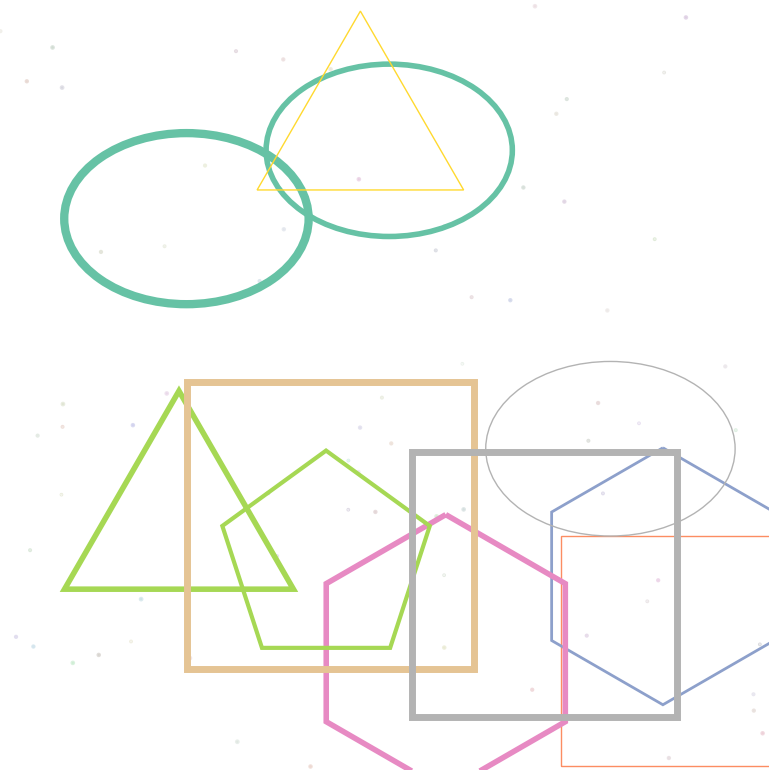[{"shape": "oval", "thickness": 3, "radius": 0.79, "center": [0.242, 0.716]}, {"shape": "oval", "thickness": 2, "radius": 0.8, "center": [0.505, 0.805]}, {"shape": "square", "thickness": 0.5, "radius": 0.75, "center": [0.878, 0.154]}, {"shape": "hexagon", "thickness": 1, "radius": 0.83, "center": [0.861, 0.252]}, {"shape": "hexagon", "thickness": 2, "radius": 0.9, "center": [0.579, 0.152]}, {"shape": "triangle", "thickness": 2, "radius": 0.86, "center": [0.232, 0.321]}, {"shape": "pentagon", "thickness": 1.5, "radius": 0.71, "center": [0.423, 0.273]}, {"shape": "triangle", "thickness": 0.5, "radius": 0.77, "center": [0.468, 0.831]}, {"shape": "square", "thickness": 2.5, "radius": 0.93, "center": [0.43, 0.317]}, {"shape": "square", "thickness": 2.5, "radius": 0.86, "center": [0.707, 0.241]}, {"shape": "oval", "thickness": 0.5, "radius": 0.81, "center": [0.793, 0.417]}]